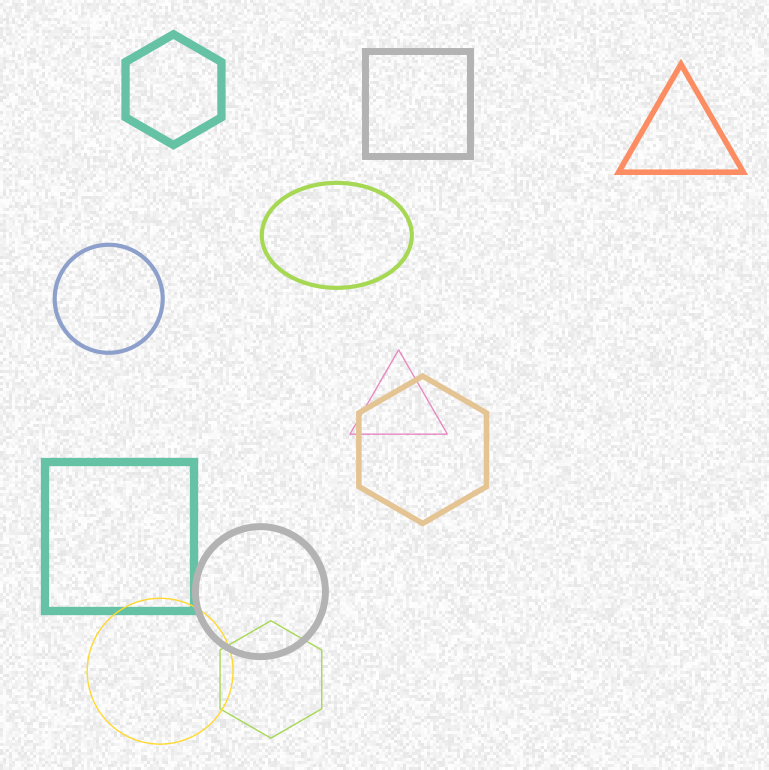[{"shape": "hexagon", "thickness": 3, "radius": 0.36, "center": [0.225, 0.884]}, {"shape": "square", "thickness": 3, "radius": 0.48, "center": [0.155, 0.303]}, {"shape": "triangle", "thickness": 2, "radius": 0.47, "center": [0.884, 0.823]}, {"shape": "circle", "thickness": 1.5, "radius": 0.35, "center": [0.141, 0.612]}, {"shape": "triangle", "thickness": 0.5, "radius": 0.37, "center": [0.518, 0.473]}, {"shape": "hexagon", "thickness": 0.5, "radius": 0.38, "center": [0.352, 0.118]}, {"shape": "oval", "thickness": 1.5, "radius": 0.49, "center": [0.437, 0.694]}, {"shape": "circle", "thickness": 0.5, "radius": 0.47, "center": [0.208, 0.128]}, {"shape": "hexagon", "thickness": 2, "radius": 0.48, "center": [0.549, 0.416]}, {"shape": "square", "thickness": 2.5, "radius": 0.34, "center": [0.543, 0.866]}, {"shape": "circle", "thickness": 2.5, "radius": 0.42, "center": [0.338, 0.232]}]